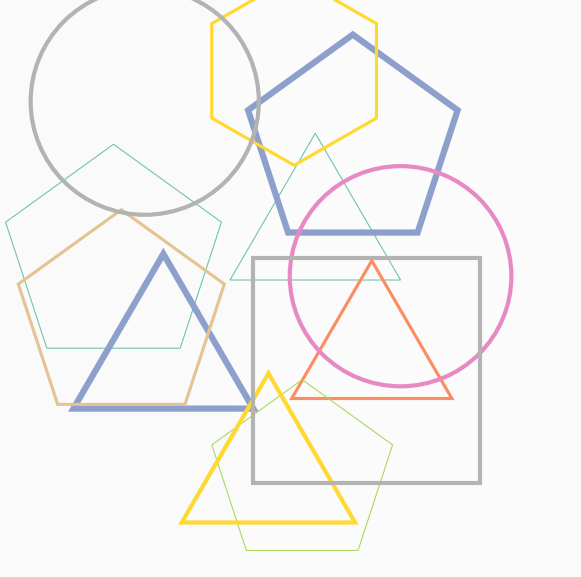[{"shape": "pentagon", "thickness": 0.5, "radius": 0.98, "center": [0.195, 0.554]}, {"shape": "triangle", "thickness": 0.5, "radius": 0.85, "center": [0.542, 0.599]}, {"shape": "triangle", "thickness": 1.5, "radius": 0.8, "center": [0.64, 0.389]}, {"shape": "pentagon", "thickness": 3, "radius": 0.95, "center": [0.607, 0.75]}, {"shape": "triangle", "thickness": 3, "radius": 0.89, "center": [0.281, 0.381]}, {"shape": "circle", "thickness": 2, "radius": 0.95, "center": [0.689, 0.521]}, {"shape": "pentagon", "thickness": 0.5, "radius": 0.82, "center": [0.52, 0.178]}, {"shape": "triangle", "thickness": 2, "radius": 0.86, "center": [0.462, 0.18]}, {"shape": "hexagon", "thickness": 1.5, "radius": 0.82, "center": [0.506, 0.876]}, {"shape": "pentagon", "thickness": 1.5, "radius": 0.93, "center": [0.209, 0.45]}, {"shape": "square", "thickness": 2, "radius": 0.97, "center": [0.631, 0.357]}, {"shape": "circle", "thickness": 2, "radius": 0.98, "center": [0.249, 0.824]}]